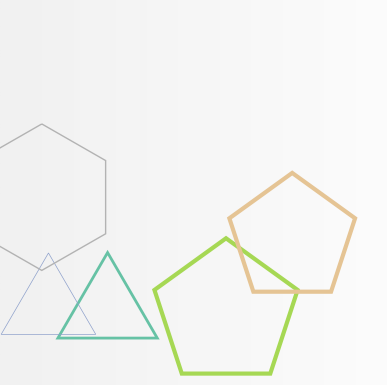[{"shape": "triangle", "thickness": 2, "radius": 0.74, "center": [0.278, 0.196]}, {"shape": "triangle", "thickness": 0.5, "radius": 0.7, "center": [0.125, 0.202]}, {"shape": "pentagon", "thickness": 3, "radius": 0.97, "center": [0.583, 0.187]}, {"shape": "pentagon", "thickness": 3, "radius": 0.85, "center": [0.754, 0.38]}, {"shape": "hexagon", "thickness": 1, "radius": 0.95, "center": [0.108, 0.488]}]